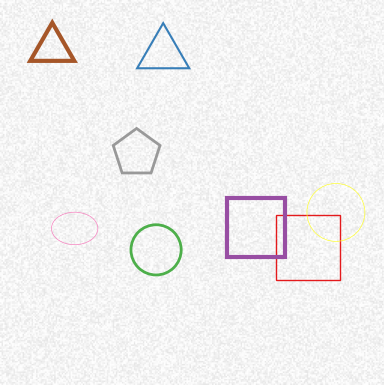[{"shape": "square", "thickness": 1, "radius": 0.42, "center": [0.8, 0.357]}, {"shape": "triangle", "thickness": 1.5, "radius": 0.39, "center": [0.424, 0.862]}, {"shape": "circle", "thickness": 2, "radius": 0.33, "center": [0.405, 0.351]}, {"shape": "square", "thickness": 3, "radius": 0.38, "center": [0.664, 0.41]}, {"shape": "circle", "thickness": 0.5, "radius": 0.38, "center": [0.872, 0.448]}, {"shape": "triangle", "thickness": 3, "radius": 0.33, "center": [0.136, 0.875]}, {"shape": "oval", "thickness": 0.5, "radius": 0.3, "center": [0.194, 0.407]}, {"shape": "pentagon", "thickness": 2, "radius": 0.32, "center": [0.355, 0.602]}]